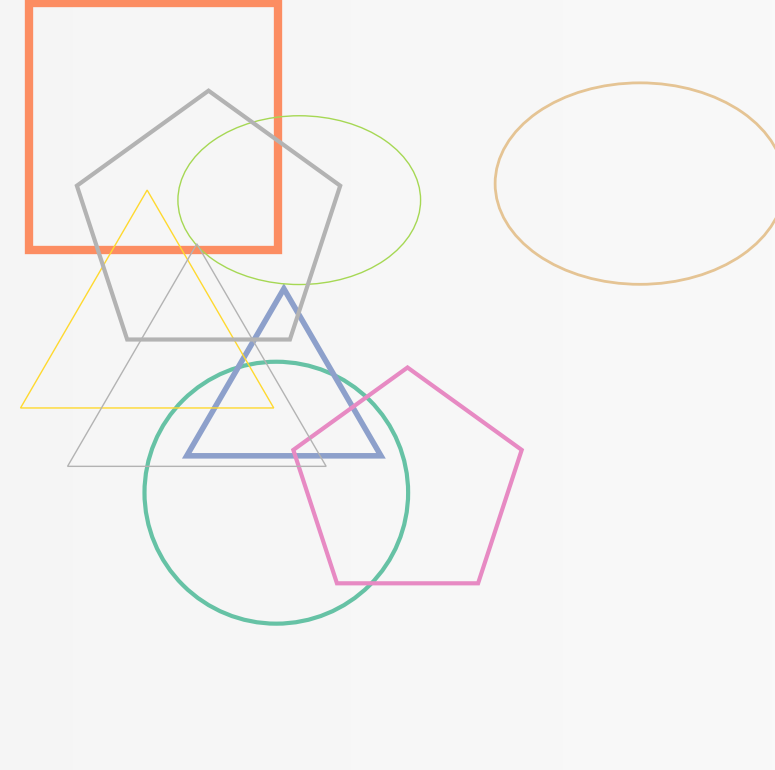[{"shape": "circle", "thickness": 1.5, "radius": 0.85, "center": [0.357, 0.36]}, {"shape": "square", "thickness": 3, "radius": 0.8, "center": [0.198, 0.835]}, {"shape": "triangle", "thickness": 2, "radius": 0.72, "center": [0.366, 0.48]}, {"shape": "pentagon", "thickness": 1.5, "radius": 0.77, "center": [0.526, 0.368]}, {"shape": "oval", "thickness": 0.5, "radius": 0.78, "center": [0.386, 0.74]}, {"shape": "triangle", "thickness": 0.5, "radius": 0.94, "center": [0.19, 0.564]}, {"shape": "oval", "thickness": 1, "radius": 0.93, "center": [0.826, 0.762]}, {"shape": "pentagon", "thickness": 1.5, "radius": 0.89, "center": [0.269, 0.704]}, {"shape": "triangle", "thickness": 0.5, "radius": 0.96, "center": [0.254, 0.491]}]